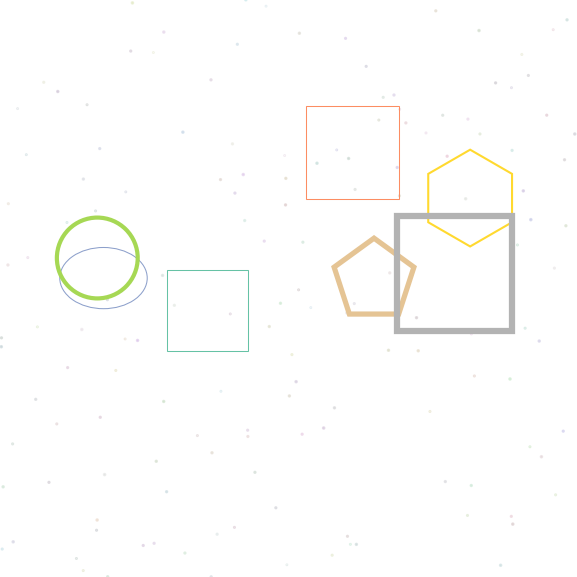[{"shape": "square", "thickness": 0.5, "radius": 0.35, "center": [0.359, 0.462]}, {"shape": "square", "thickness": 0.5, "radius": 0.4, "center": [0.61, 0.735]}, {"shape": "oval", "thickness": 0.5, "radius": 0.38, "center": [0.179, 0.518]}, {"shape": "circle", "thickness": 2, "radius": 0.35, "center": [0.168, 0.552]}, {"shape": "hexagon", "thickness": 1, "radius": 0.42, "center": [0.814, 0.656]}, {"shape": "pentagon", "thickness": 2.5, "radius": 0.36, "center": [0.648, 0.514]}, {"shape": "square", "thickness": 3, "radius": 0.5, "center": [0.787, 0.525]}]